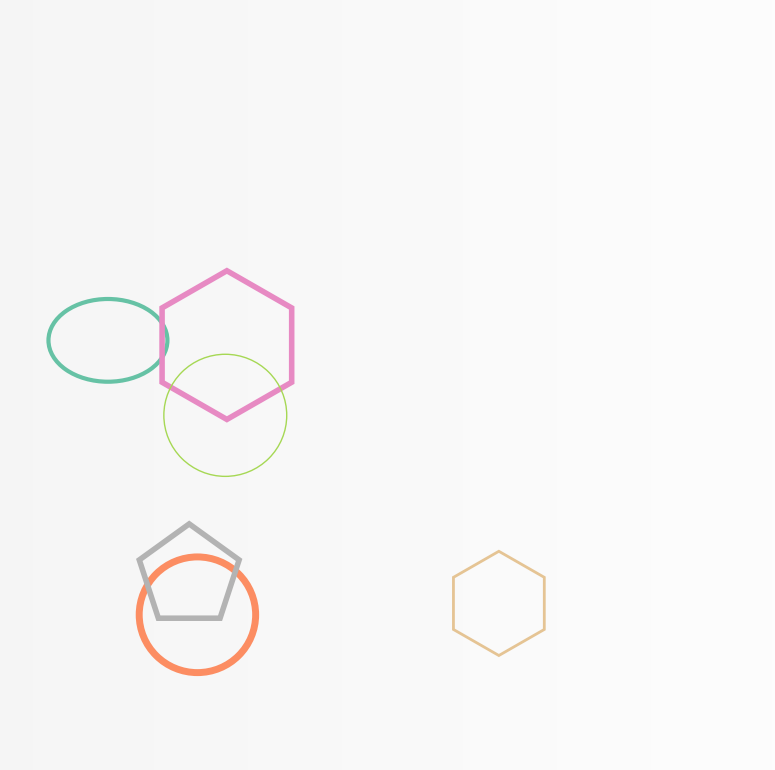[{"shape": "oval", "thickness": 1.5, "radius": 0.38, "center": [0.139, 0.558]}, {"shape": "circle", "thickness": 2.5, "radius": 0.38, "center": [0.255, 0.202]}, {"shape": "hexagon", "thickness": 2, "radius": 0.48, "center": [0.293, 0.552]}, {"shape": "circle", "thickness": 0.5, "radius": 0.4, "center": [0.291, 0.461]}, {"shape": "hexagon", "thickness": 1, "radius": 0.34, "center": [0.644, 0.216]}, {"shape": "pentagon", "thickness": 2, "radius": 0.34, "center": [0.244, 0.252]}]